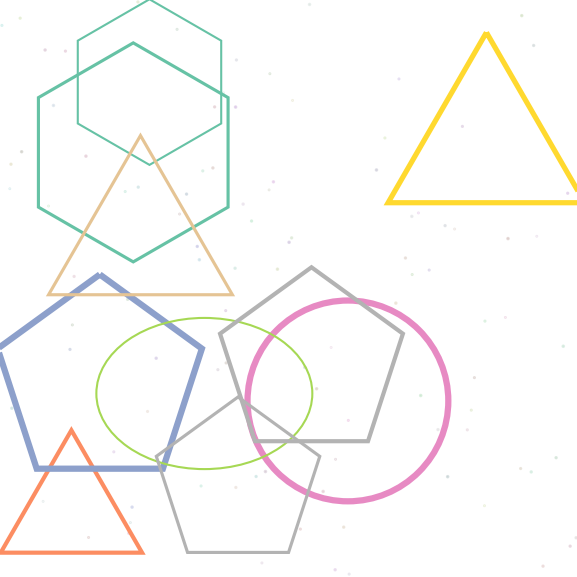[{"shape": "hexagon", "thickness": 1.5, "radius": 0.95, "center": [0.231, 0.735]}, {"shape": "hexagon", "thickness": 1, "radius": 0.72, "center": [0.259, 0.857]}, {"shape": "triangle", "thickness": 2, "radius": 0.71, "center": [0.124, 0.113]}, {"shape": "pentagon", "thickness": 3, "radius": 0.93, "center": [0.173, 0.338]}, {"shape": "circle", "thickness": 3, "radius": 0.87, "center": [0.602, 0.305]}, {"shape": "oval", "thickness": 1, "radius": 0.93, "center": [0.354, 0.318]}, {"shape": "triangle", "thickness": 2.5, "radius": 0.98, "center": [0.842, 0.746]}, {"shape": "triangle", "thickness": 1.5, "radius": 0.92, "center": [0.243, 0.581]}, {"shape": "pentagon", "thickness": 2, "radius": 0.83, "center": [0.539, 0.37]}, {"shape": "pentagon", "thickness": 1.5, "radius": 0.74, "center": [0.412, 0.163]}]